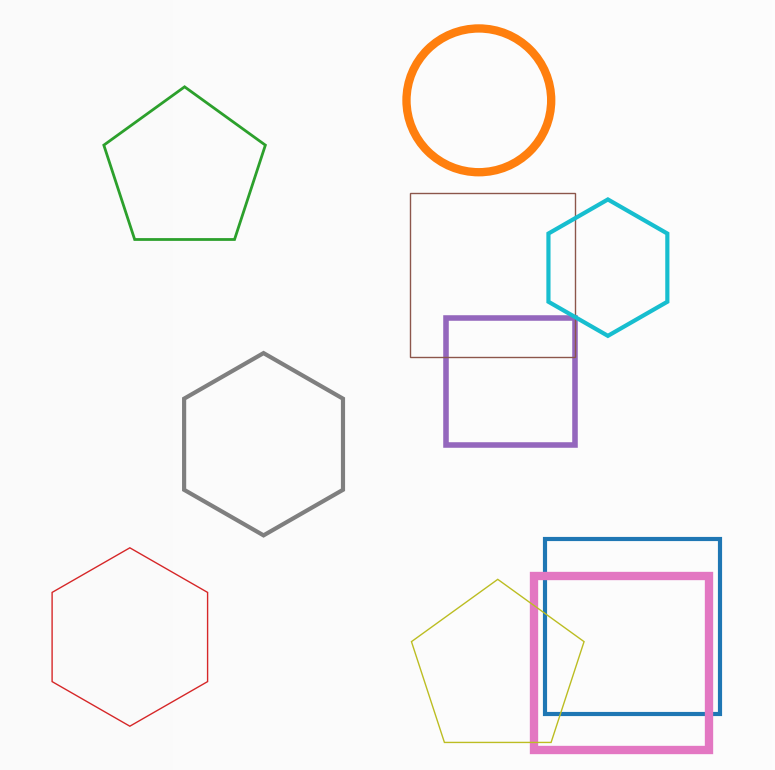[{"shape": "square", "thickness": 1.5, "radius": 0.57, "center": [0.816, 0.186]}, {"shape": "circle", "thickness": 3, "radius": 0.47, "center": [0.618, 0.87]}, {"shape": "pentagon", "thickness": 1, "radius": 0.55, "center": [0.238, 0.778]}, {"shape": "hexagon", "thickness": 0.5, "radius": 0.58, "center": [0.168, 0.173]}, {"shape": "square", "thickness": 2, "radius": 0.41, "center": [0.659, 0.505]}, {"shape": "square", "thickness": 0.5, "radius": 0.53, "center": [0.635, 0.643]}, {"shape": "square", "thickness": 3, "radius": 0.57, "center": [0.802, 0.139]}, {"shape": "hexagon", "thickness": 1.5, "radius": 0.59, "center": [0.34, 0.423]}, {"shape": "pentagon", "thickness": 0.5, "radius": 0.59, "center": [0.642, 0.131]}, {"shape": "hexagon", "thickness": 1.5, "radius": 0.44, "center": [0.784, 0.652]}]